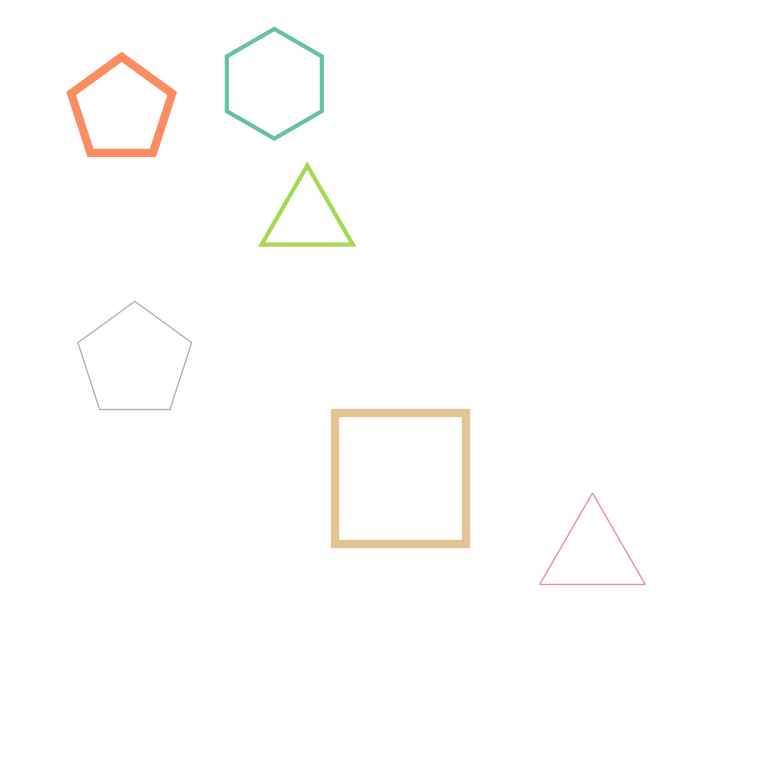[{"shape": "hexagon", "thickness": 1.5, "radius": 0.36, "center": [0.356, 0.891]}, {"shape": "pentagon", "thickness": 3, "radius": 0.34, "center": [0.158, 0.857]}, {"shape": "triangle", "thickness": 0.5, "radius": 0.4, "center": [0.769, 0.281]}, {"shape": "triangle", "thickness": 1.5, "radius": 0.34, "center": [0.399, 0.717]}, {"shape": "square", "thickness": 3, "radius": 0.43, "center": [0.52, 0.379]}, {"shape": "pentagon", "thickness": 0.5, "radius": 0.39, "center": [0.175, 0.531]}]